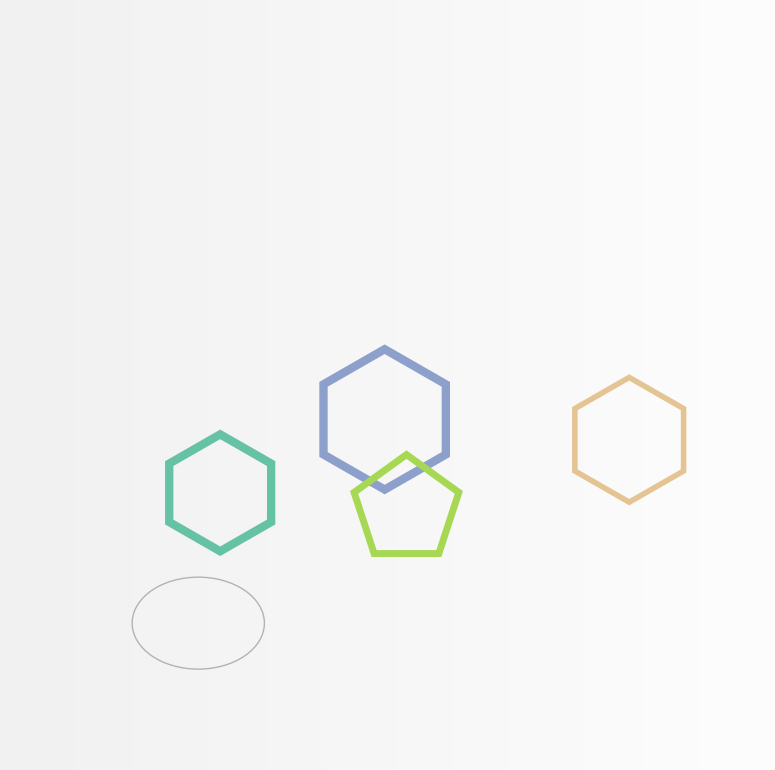[{"shape": "hexagon", "thickness": 3, "radius": 0.38, "center": [0.284, 0.36]}, {"shape": "hexagon", "thickness": 3, "radius": 0.46, "center": [0.496, 0.455]}, {"shape": "pentagon", "thickness": 2.5, "radius": 0.36, "center": [0.524, 0.339]}, {"shape": "hexagon", "thickness": 2, "radius": 0.41, "center": [0.812, 0.429]}, {"shape": "oval", "thickness": 0.5, "radius": 0.43, "center": [0.256, 0.191]}]